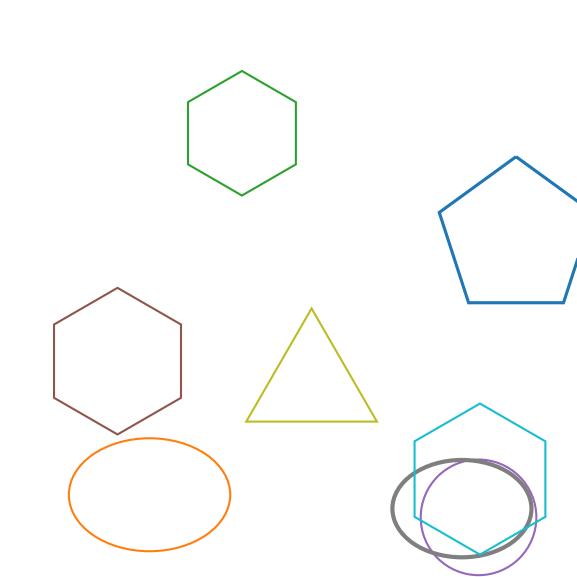[{"shape": "pentagon", "thickness": 1.5, "radius": 0.7, "center": [0.894, 0.588]}, {"shape": "oval", "thickness": 1, "radius": 0.7, "center": [0.259, 0.142]}, {"shape": "hexagon", "thickness": 1, "radius": 0.54, "center": [0.419, 0.768]}, {"shape": "circle", "thickness": 1, "radius": 0.5, "center": [0.829, 0.103]}, {"shape": "hexagon", "thickness": 1, "radius": 0.63, "center": [0.203, 0.374]}, {"shape": "oval", "thickness": 2, "radius": 0.6, "center": [0.8, 0.118]}, {"shape": "triangle", "thickness": 1, "radius": 0.65, "center": [0.54, 0.334]}, {"shape": "hexagon", "thickness": 1, "radius": 0.65, "center": [0.831, 0.17]}]